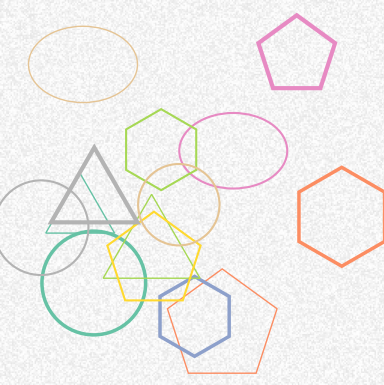[{"shape": "circle", "thickness": 2.5, "radius": 0.67, "center": [0.244, 0.265]}, {"shape": "triangle", "thickness": 1, "radius": 0.52, "center": [0.208, 0.446]}, {"shape": "hexagon", "thickness": 2.5, "radius": 0.64, "center": [0.888, 0.437]}, {"shape": "pentagon", "thickness": 1, "radius": 0.75, "center": [0.577, 0.152]}, {"shape": "hexagon", "thickness": 2.5, "radius": 0.52, "center": [0.505, 0.178]}, {"shape": "oval", "thickness": 1.5, "radius": 0.7, "center": [0.606, 0.608]}, {"shape": "pentagon", "thickness": 3, "radius": 0.52, "center": [0.771, 0.856]}, {"shape": "hexagon", "thickness": 1.5, "radius": 0.53, "center": [0.419, 0.611]}, {"shape": "triangle", "thickness": 1, "radius": 0.73, "center": [0.394, 0.35]}, {"shape": "pentagon", "thickness": 1.5, "radius": 0.64, "center": [0.4, 0.323]}, {"shape": "circle", "thickness": 1.5, "radius": 0.53, "center": [0.464, 0.468]}, {"shape": "oval", "thickness": 1, "radius": 0.71, "center": [0.216, 0.833]}, {"shape": "triangle", "thickness": 3, "radius": 0.65, "center": [0.245, 0.487]}, {"shape": "circle", "thickness": 1.5, "radius": 0.61, "center": [0.107, 0.409]}]